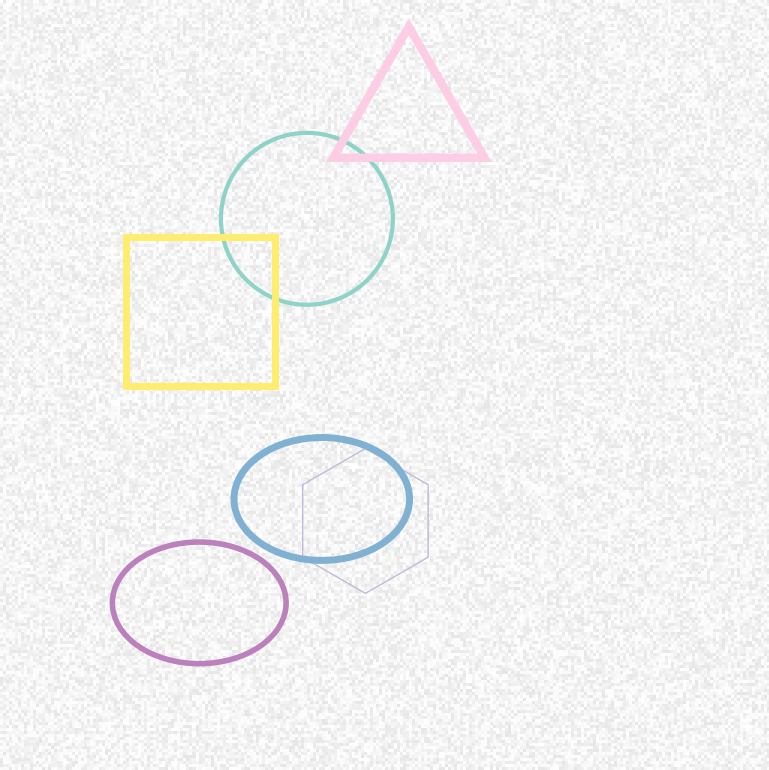[{"shape": "circle", "thickness": 1.5, "radius": 0.56, "center": [0.399, 0.716]}, {"shape": "hexagon", "thickness": 0.5, "radius": 0.47, "center": [0.475, 0.323]}, {"shape": "oval", "thickness": 2.5, "radius": 0.57, "center": [0.418, 0.352]}, {"shape": "triangle", "thickness": 3, "radius": 0.57, "center": [0.531, 0.852]}, {"shape": "oval", "thickness": 2, "radius": 0.56, "center": [0.259, 0.217]}, {"shape": "square", "thickness": 2.5, "radius": 0.49, "center": [0.26, 0.595]}]